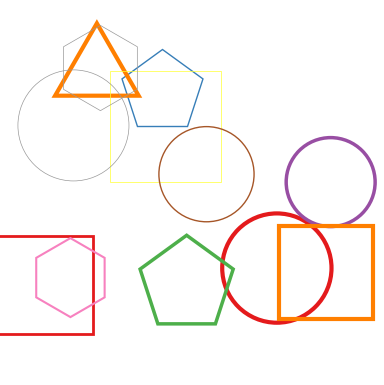[{"shape": "square", "thickness": 2, "radius": 0.63, "center": [0.116, 0.26]}, {"shape": "circle", "thickness": 3, "radius": 0.71, "center": [0.719, 0.304]}, {"shape": "pentagon", "thickness": 1, "radius": 0.55, "center": [0.422, 0.761]}, {"shape": "pentagon", "thickness": 2.5, "radius": 0.64, "center": [0.485, 0.262]}, {"shape": "circle", "thickness": 2.5, "radius": 0.58, "center": [0.859, 0.527]}, {"shape": "triangle", "thickness": 3, "radius": 0.63, "center": [0.252, 0.814]}, {"shape": "square", "thickness": 3, "radius": 0.61, "center": [0.846, 0.292]}, {"shape": "square", "thickness": 0.5, "radius": 0.72, "center": [0.43, 0.671]}, {"shape": "circle", "thickness": 1, "radius": 0.62, "center": [0.536, 0.548]}, {"shape": "hexagon", "thickness": 1.5, "radius": 0.51, "center": [0.183, 0.279]}, {"shape": "hexagon", "thickness": 0.5, "radius": 0.55, "center": [0.261, 0.823]}, {"shape": "circle", "thickness": 0.5, "radius": 0.72, "center": [0.191, 0.674]}]